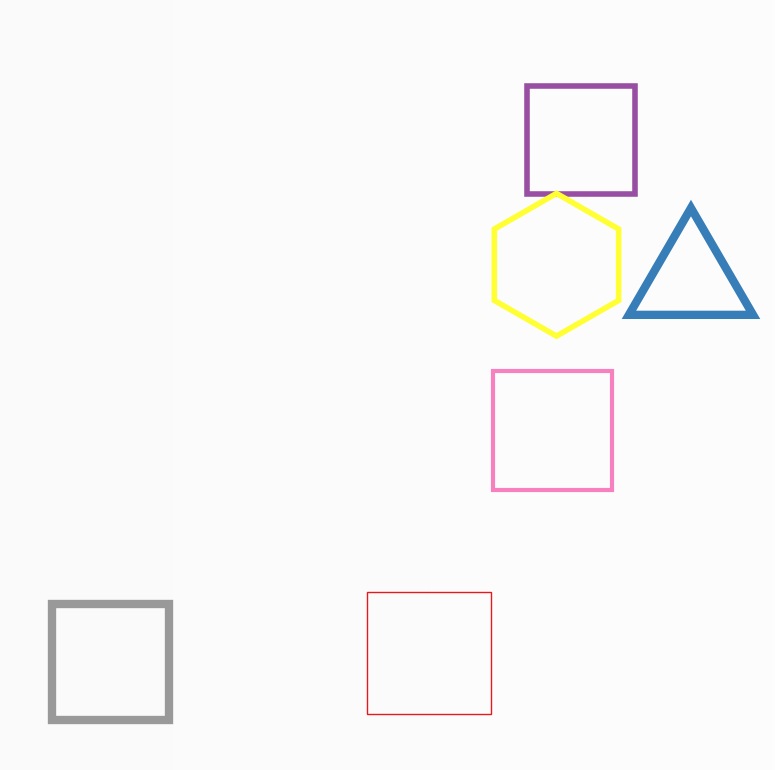[{"shape": "square", "thickness": 0.5, "radius": 0.4, "center": [0.554, 0.152]}, {"shape": "triangle", "thickness": 3, "radius": 0.46, "center": [0.892, 0.637]}, {"shape": "square", "thickness": 2, "radius": 0.35, "center": [0.75, 0.818]}, {"shape": "hexagon", "thickness": 2, "radius": 0.46, "center": [0.718, 0.656]}, {"shape": "square", "thickness": 1.5, "radius": 0.38, "center": [0.713, 0.441]}, {"shape": "square", "thickness": 3, "radius": 0.38, "center": [0.143, 0.14]}]